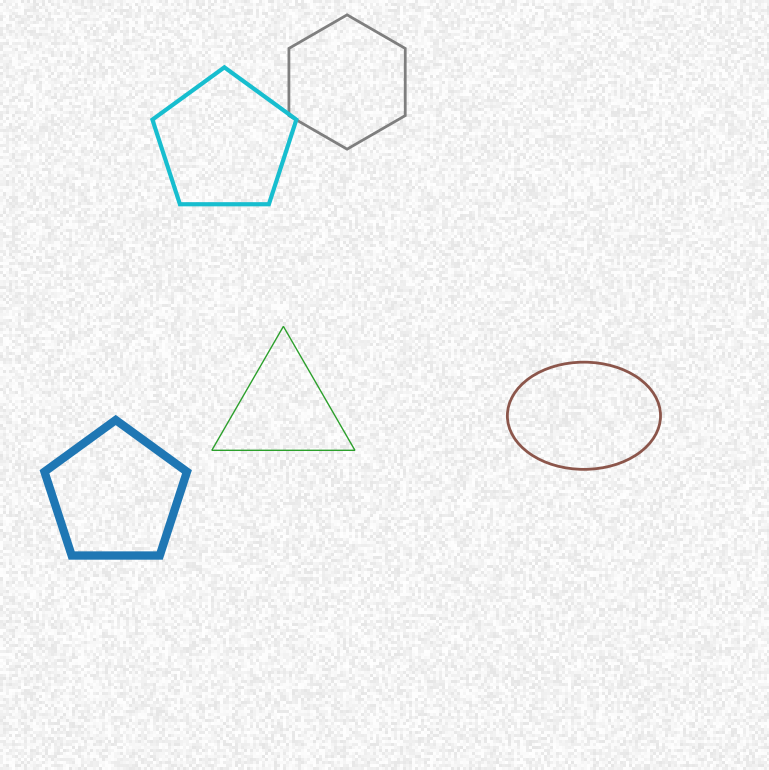[{"shape": "pentagon", "thickness": 3, "radius": 0.49, "center": [0.15, 0.357]}, {"shape": "triangle", "thickness": 0.5, "radius": 0.54, "center": [0.368, 0.469]}, {"shape": "oval", "thickness": 1, "radius": 0.5, "center": [0.758, 0.46]}, {"shape": "hexagon", "thickness": 1, "radius": 0.44, "center": [0.451, 0.893]}, {"shape": "pentagon", "thickness": 1.5, "radius": 0.49, "center": [0.291, 0.814]}]